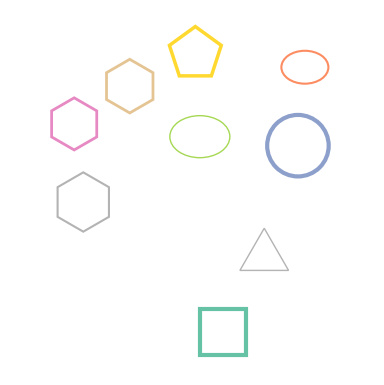[{"shape": "square", "thickness": 3, "radius": 0.3, "center": [0.579, 0.137]}, {"shape": "oval", "thickness": 1.5, "radius": 0.31, "center": [0.792, 0.825]}, {"shape": "circle", "thickness": 3, "radius": 0.4, "center": [0.774, 0.622]}, {"shape": "hexagon", "thickness": 2, "radius": 0.34, "center": [0.193, 0.678]}, {"shape": "oval", "thickness": 1, "radius": 0.39, "center": [0.519, 0.645]}, {"shape": "pentagon", "thickness": 2.5, "radius": 0.35, "center": [0.507, 0.86]}, {"shape": "hexagon", "thickness": 2, "radius": 0.35, "center": [0.337, 0.776]}, {"shape": "hexagon", "thickness": 1.5, "radius": 0.39, "center": [0.216, 0.475]}, {"shape": "triangle", "thickness": 1, "radius": 0.36, "center": [0.686, 0.334]}]